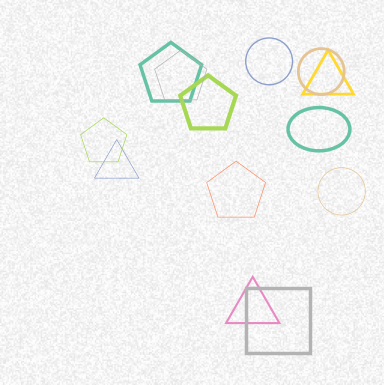[{"shape": "pentagon", "thickness": 2.5, "radius": 0.42, "center": [0.444, 0.806]}, {"shape": "oval", "thickness": 2.5, "radius": 0.4, "center": [0.829, 0.664]}, {"shape": "pentagon", "thickness": 0.5, "radius": 0.4, "center": [0.613, 0.501]}, {"shape": "circle", "thickness": 1, "radius": 0.3, "center": [0.699, 0.841]}, {"shape": "triangle", "thickness": 0.5, "radius": 0.33, "center": [0.303, 0.571]}, {"shape": "triangle", "thickness": 1.5, "radius": 0.4, "center": [0.656, 0.201]}, {"shape": "pentagon", "thickness": 3, "radius": 0.38, "center": [0.541, 0.728]}, {"shape": "pentagon", "thickness": 0.5, "radius": 0.32, "center": [0.27, 0.631]}, {"shape": "triangle", "thickness": 2, "radius": 0.38, "center": [0.852, 0.794]}, {"shape": "circle", "thickness": 2, "radius": 0.3, "center": [0.834, 0.814]}, {"shape": "circle", "thickness": 0.5, "radius": 0.31, "center": [0.887, 0.503]}, {"shape": "square", "thickness": 2.5, "radius": 0.42, "center": [0.721, 0.168]}, {"shape": "pentagon", "thickness": 0.5, "radius": 0.36, "center": [0.47, 0.798]}]